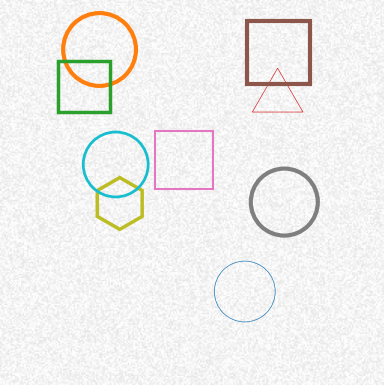[{"shape": "circle", "thickness": 0.5, "radius": 0.4, "center": [0.636, 0.243]}, {"shape": "circle", "thickness": 3, "radius": 0.47, "center": [0.259, 0.871]}, {"shape": "square", "thickness": 2.5, "radius": 0.33, "center": [0.219, 0.775]}, {"shape": "triangle", "thickness": 0.5, "radius": 0.38, "center": [0.721, 0.747]}, {"shape": "square", "thickness": 3, "radius": 0.41, "center": [0.723, 0.864]}, {"shape": "square", "thickness": 1.5, "radius": 0.38, "center": [0.478, 0.584]}, {"shape": "circle", "thickness": 3, "radius": 0.44, "center": [0.738, 0.475]}, {"shape": "hexagon", "thickness": 2.5, "radius": 0.34, "center": [0.311, 0.471]}, {"shape": "circle", "thickness": 2, "radius": 0.42, "center": [0.301, 0.573]}]